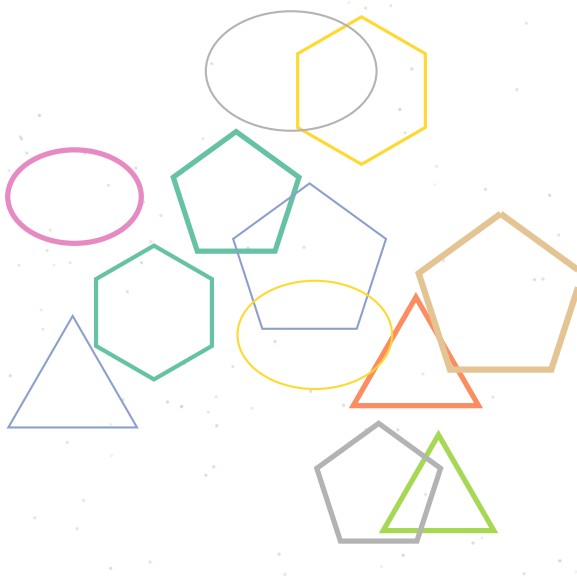[{"shape": "hexagon", "thickness": 2, "radius": 0.58, "center": [0.267, 0.458]}, {"shape": "pentagon", "thickness": 2.5, "radius": 0.57, "center": [0.409, 0.657]}, {"shape": "triangle", "thickness": 2.5, "radius": 0.63, "center": [0.72, 0.359]}, {"shape": "pentagon", "thickness": 1, "radius": 0.7, "center": [0.536, 0.542]}, {"shape": "triangle", "thickness": 1, "radius": 0.64, "center": [0.126, 0.323]}, {"shape": "oval", "thickness": 2.5, "radius": 0.58, "center": [0.129, 0.659]}, {"shape": "triangle", "thickness": 2.5, "radius": 0.55, "center": [0.759, 0.136]}, {"shape": "hexagon", "thickness": 1.5, "radius": 0.64, "center": [0.626, 0.842]}, {"shape": "oval", "thickness": 1, "radius": 0.67, "center": [0.545, 0.419]}, {"shape": "pentagon", "thickness": 3, "radius": 0.75, "center": [0.867, 0.48]}, {"shape": "pentagon", "thickness": 2.5, "radius": 0.56, "center": [0.656, 0.153]}, {"shape": "oval", "thickness": 1, "radius": 0.74, "center": [0.504, 0.876]}]